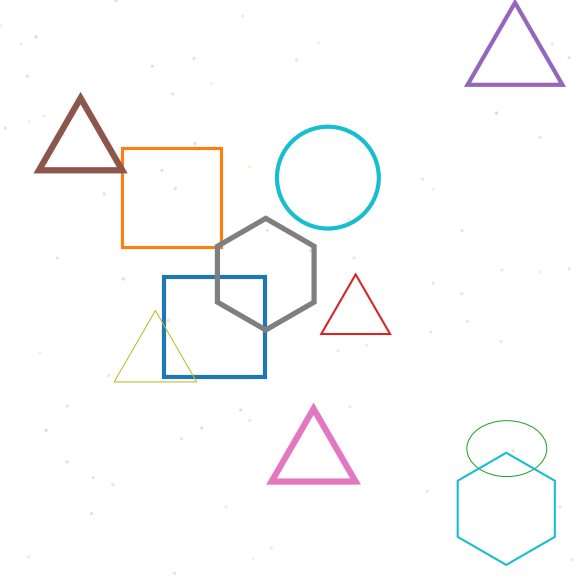[{"shape": "square", "thickness": 2, "radius": 0.43, "center": [0.372, 0.433]}, {"shape": "square", "thickness": 1.5, "radius": 0.43, "center": [0.296, 0.657]}, {"shape": "oval", "thickness": 0.5, "radius": 0.35, "center": [0.878, 0.222]}, {"shape": "triangle", "thickness": 1, "radius": 0.34, "center": [0.616, 0.455]}, {"shape": "triangle", "thickness": 2, "radius": 0.47, "center": [0.892, 0.9]}, {"shape": "triangle", "thickness": 3, "radius": 0.42, "center": [0.14, 0.746]}, {"shape": "triangle", "thickness": 3, "radius": 0.42, "center": [0.543, 0.207]}, {"shape": "hexagon", "thickness": 2.5, "radius": 0.48, "center": [0.46, 0.524]}, {"shape": "triangle", "thickness": 0.5, "radius": 0.41, "center": [0.269, 0.379]}, {"shape": "circle", "thickness": 2, "radius": 0.44, "center": [0.568, 0.692]}, {"shape": "hexagon", "thickness": 1, "radius": 0.49, "center": [0.877, 0.118]}]